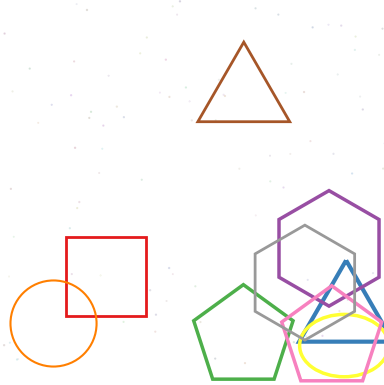[{"shape": "square", "thickness": 2, "radius": 0.52, "center": [0.276, 0.282]}, {"shape": "triangle", "thickness": 3, "radius": 0.7, "center": [0.899, 0.183]}, {"shape": "pentagon", "thickness": 2.5, "radius": 0.68, "center": [0.632, 0.125]}, {"shape": "hexagon", "thickness": 2.5, "radius": 0.75, "center": [0.855, 0.355]}, {"shape": "circle", "thickness": 1.5, "radius": 0.56, "center": [0.139, 0.16]}, {"shape": "oval", "thickness": 2.5, "radius": 0.58, "center": [0.894, 0.102]}, {"shape": "triangle", "thickness": 2, "radius": 0.69, "center": [0.633, 0.753]}, {"shape": "pentagon", "thickness": 2.5, "radius": 0.68, "center": [0.862, 0.121]}, {"shape": "hexagon", "thickness": 2, "radius": 0.75, "center": [0.792, 0.266]}]